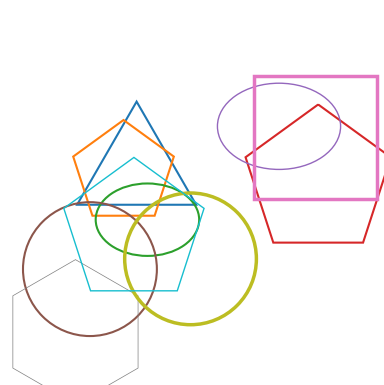[{"shape": "triangle", "thickness": 1.5, "radius": 0.89, "center": [0.355, 0.557]}, {"shape": "pentagon", "thickness": 1.5, "radius": 0.69, "center": [0.321, 0.551]}, {"shape": "oval", "thickness": 1.5, "radius": 0.67, "center": [0.383, 0.429]}, {"shape": "pentagon", "thickness": 1.5, "radius": 0.99, "center": [0.826, 0.53]}, {"shape": "oval", "thickness": 1, "radius": 0.8, "center": [0.725, 0.672]}, {"shape": "circle", "thickness": 1.5, "radius": 0.87, "center": [0.234, 0.301]}, {"shape": "square", "thickness": 2.5, "radius": 0.8, "center": [0.819, 0.642]}, {"shape": "hexagon", "thickness": 0.5, "radius": 0.94, "center": [0.196, 0.138]}, {"shape": "circle", "thickness": 2.5, "radius": 0.86, "center": [0.495, 0.328]}, {"shape": "pentagon", "thickness": 1, "radius": 0.96, "center": [0.348, 0.4]}]